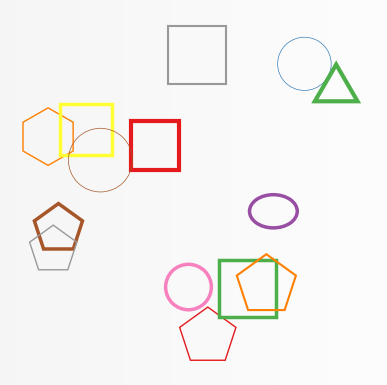[{"shape": "square", "thickness": 3, "radius": 0.31, "center": [0.4, 0.622]}, {"shape": "pentagon", "thickness": 1, "radius": 0.38, "center": [0.536, 0.126]}, {"shape": "circle", "thickness": 0.5, "radius": 0.35, "center": [0.786, 0.834]}, {"shape": "square", "thickness": 2.5, "radius": 0.36, "center": [0.639, 0.251]}, {"shape": "triangle", "thickness": 3, "radius": 0.32, "center": [0.868, 0.769]}, {"shape": "oval", "thickness": 2.5, "radius": 0.31, "center": [0.706, 0.451]}, {"shape": "hexagon", "thickness": 1, "radius": 0.37, "center": [0.124, 0.645]}, {"shape": "pentagon", "thickness": 1.5, "radius": 0.4, "center": [0.687, 0.26]}, {"shape": "square", "thickness": 2.5, "radius": 0.33, "center": [0.221, 0.664]}, {"shape": "circle", "thickness": 0.5, "radius": 0.41, "center": [0.259, 0.584]}, {"shape": "pentagon", "thickness": 2.5, "radius": 0.33, "center": [0.151, 0.406]}, {"shape": "circle", "thickness": 2.5, "radius": 0.3, "center": [0.486, 0.254]}, {"shape": "pentagon", "thickness": 1, "radius": 0.32, "center": [0.137, 0.351]}, {"shape": "square", "thickness": 1.5, "radius": 0.38, "center": [0.508, 0.857]}]